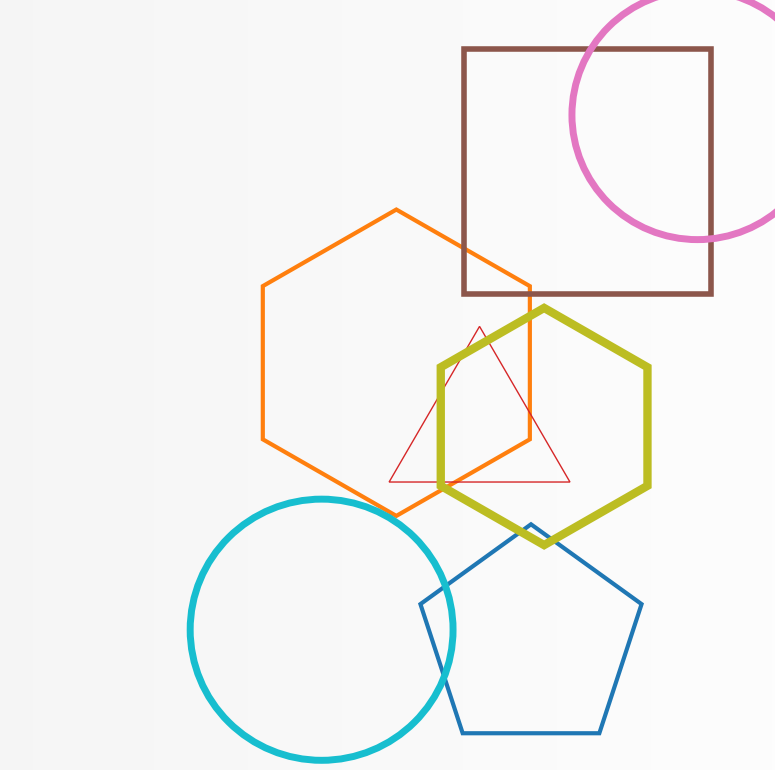[{"shape": "pentagon", "thickness": 1.5, "radius": 0.75, "center": [0.685, 0.169]}, {"shape": "hexagon", "thickness": 1.5, "radius": 0.99, "center": [0.511, 0.529]}, {"shape": "triangle", "thickness": 0.5, "radius": 0.67, "center": [0.619, 0.441]}, {"shape": "square", "thickness": 2, "radius": 0.8, "center": [0.758, 0.777]}, {"shape": "circle", "thickness": 2.5, "radius": 0.81, "center": [0.9, 0.851]}, {"shape": "hexagon", "thickness": 3, "radius": 0.77, "center": [0.702, 0.446]}, {"shape": "circle", "thickness": 2.5, "radius": 0.85, "center": [0.415, 0.182]}]